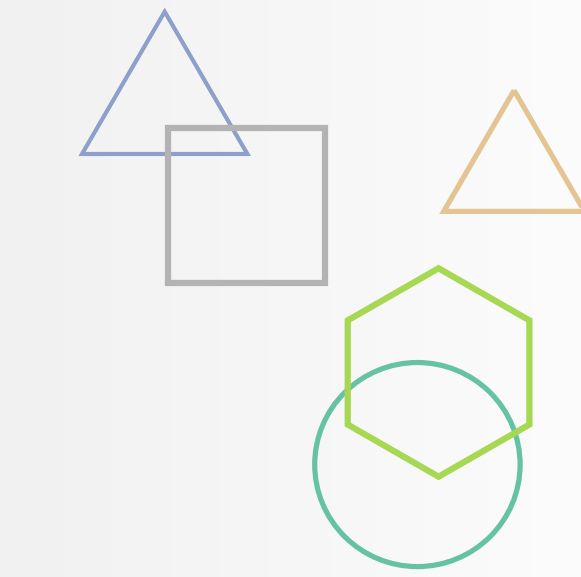[{"shape": "circle", "thickness": 2.5, "radius": 0.88, "center": [0.718, 0.195]}, {"shape": "triangle", "thickness": 2, "radius": 0.82, "center": [0.283, 0.815]}, {"shape": "hexagon", "thickness": 3, "radius": 0.9, "center": [0.755, 0.354]}, {"shape": "triangle", "thickness": 2.5, "radius": 0.7, "center": [0.884, 0.703]}, {"shape": "square", "thickness": 3, "radius": 0.67, "center": [0.424, 0.643]}]